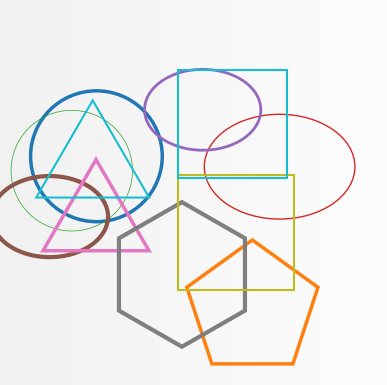[{"shape": "circle", "thickness": 2.5, "radius": 0.85, "center": [0.249, 0.594]}, {"shape": "pentagon", "thickness": 2.5, "radius": 0.89, "center": [0.651, 0.199]}, {"shape": "circle", "thickness": 0.5, "radius": 0.78, "center": [0.185, 0.557]}, {"shape": "oval", "thickness": 1, "radius": 0.97, "center": [0.722, 0.567]}, {"shape": "oval", "thickness": 2, "radius": 0.75, "center": [0.523, 0.715]}, {"shape": "oval", "thickness": 3, "radius": 0.75, "center": [0.128, 0.437]}, {"shape": "triangle", "thickness": 2.5, "radius": 0.79, "center": [0.248, 0.428]}, {"shape": "hexagon", "thickness": 3, "radius": 0.94, "center": [0.47, 0.287]}, {"shape": "square", "thickness": 1.5, "radius": 0.74, "center": [0.609, 0.396]}, {"shape": "triangle", "thickness": 1.5, "radius": 0.84, "center": [0.239, 0.571]}, {"shape": "square", "thickness": 1.5, "radius": 0.7, "center": [0.6, 0.678]}]